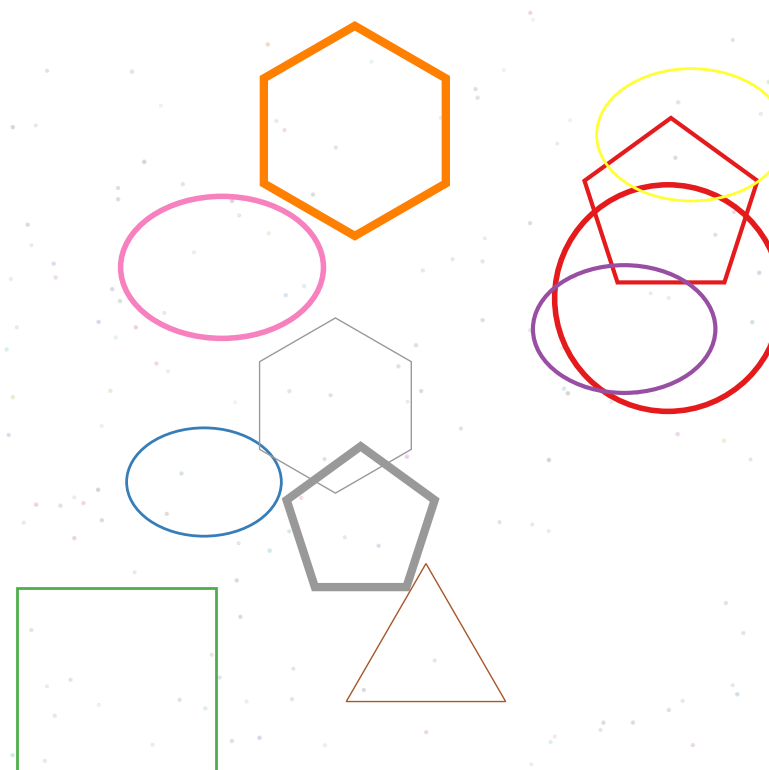[{"shape": "circle", "thickness": 2, "radius": 0.74, "center": [0.867, 0.613]}, {"shape": "pentagon", "thickness": 1.5, "radius": 0.59, "center": [0.871, 0.729]}, {"shape": "oval", "thickness": 1, "radius": 0.5, "center": [0.265, 0.374]}, {"shape": "square", "thickness": 1, "radius": 0.65, "center": [0.151, 0.107]}, {"shape": "oval", "thickness": 1.5, "radius": 0.59, "center": [0.811, 0.573]}, {"shape": "hexagon", "thickness": 3, "radius": 0.68, "center": [0.461, 0.83]}, {"shape": "oval", "thickness": 1, "radius": 0.61, "center": [0.898, 0.825]}, {"shape": "triangle", "thickness": 0.5, "radius": 0.6, "center": [0.553, 0.149]}, {"shape": "oval", "thickness": 2, "radius": 0.66, "center": [0.288, 0.653]}, {"shape": "pentagon", "thickness": 3, "radius": 0.51, "center": [0.468, 0.319]}, {"shape": "hexagon", "thickness": 0.5, "radius": 0.57, "center": [0.436, 0.473]}]